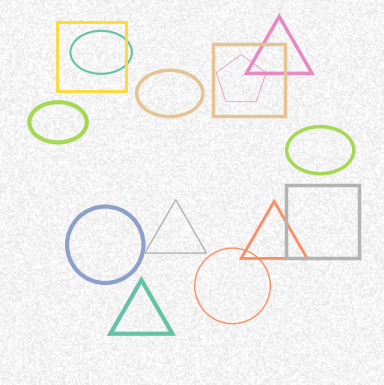[{"shape": "oval", "thickness": 1.5, "radius": 0.4, "center": [0.263, 0.864]}, {"shape": "triangle", "thickness": 3, "radius": 0.47, "center": [0.367, 0.18]}, {"shape": "triangle", "thickness": 2, "radius": 0.49, "center": [0.712, 0.378]}, {"shape": "circle", "thickness": 1, "radius": 0.49, "center": [0.604, 0.257]}, {"shape": "circle", "thickness": 3, "radius": 0.5, "center": [0.273, 0.364]}, {"shape": "triangle", "thickness": 2.5, "radius": 0.49, "center": [0.725, 0.859]}, {"shape": "pentagon", "thickness": 0.5, "radius": 0.34, "center": [0.626, 0.791]}, {"shape": "oval", "thickness": 3, "radius": 0.37, "center": [0.151, 0.682]}, {"shape": "oval", "thickness": 2.5, "radius": 0.44, "center": [0.832, 0.61]}, {"shape": "square", "thickness": 2, "radius": 0.45, "center": [0.237, 0.853]}, {"shape": "square", "thickness": 2.5, "radius": 0.47, "center": [0.647, 0.792]}, {"shape": "oval", "thickness": 2.5, "radius": 0.43, "center": [0.441, 0.757]}, {"shape": "square", "thickness": 2.5, "radius": 0.47, "center": [0.838, 0.424]}, {"shape": "triangle", "thickness": 1, "radius": 0.46, "center": [0.456, 0.389]}]